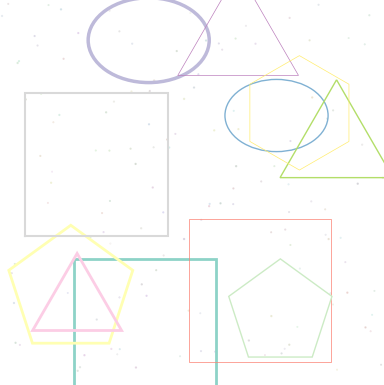[{"shape": "square", "thickness": 2, "radius": 0.92, "center": [0.377, 0.144]}, {"shape": "pentagon", "thickness": 2, "radius": 0.85, "center": [0.184, 0.246]}, {"shape": "oval", "thickness": 2.5, "radius": 0.79, "center": [0.386, 0.896]}, {"shape": "square", "thickness": 0.5, "radius": 0.92, "center": [0.675, 0.245]}, {"shape": "oval", "thickness": 1, "radius": 0.67, "center": [0.718, 0.7]}, {"shape": "triangle", "thickness": 1, "radius": 0.85, "center": [0.874, 0.623]}, {"shape": "triangle", "thickness": 2, "radius": 0.67, "center": [0.2, 0.208]}, {"shape": "square", "thickness": 1.5, "radius": 0.93, "center": [0.251, 0.573]}, {"shape": "triangle", "thickness": 0.5, "radius": 0.91, "center": [0.619, 0.895]}, {"shape": "pentagon", "thickness": 1, "radius": 0.7, "center": [0.728, 0.187]}, {"shape": "hexagon", "thickness": 0.5, "radius": 0.74, "center": [0.778, 0.707]}]